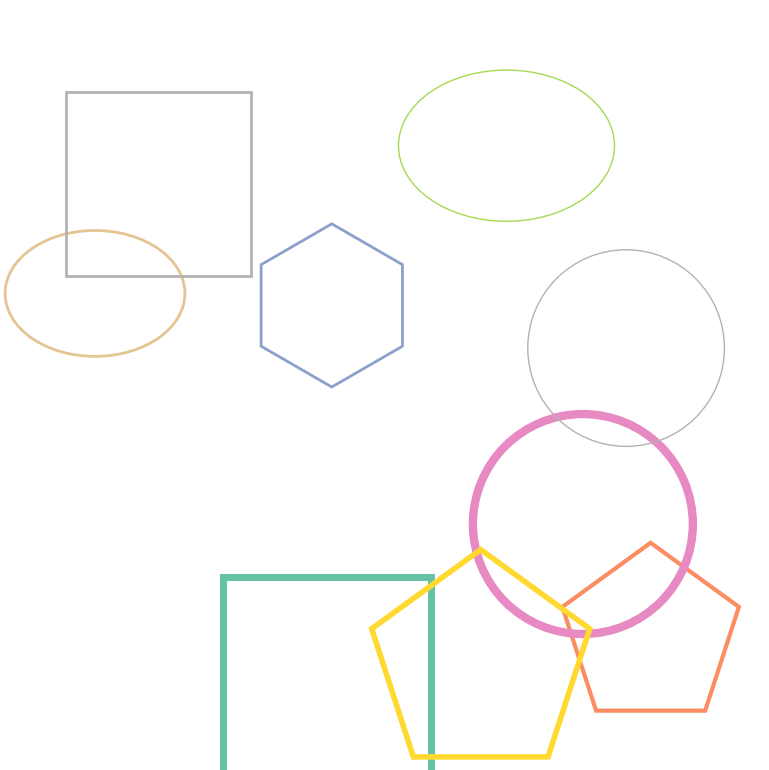[{"shape": "square", "thickness": 2.5, "radius": 0.68, "center": [0.425, 0.115]}, {"shape": "pentagon", "thickness": 1.5, "radius": 0.6, "center": [0.845, 0.175]}, {"shape": "hexagon", "thickness": 1, "radius": 0.53, "center": [0.431, 0.603]}, {"shape": "circle", "thickness": 3, "radius": 0.71, "center": [0.757, 0.319]}, {"shape": "oval", "thickness": 0.5, "radius": 0.7, "center": [0.658, 0.811]}, {"shape": "pentagon", "thickness": 2, "radius": 0.74, "center": [0.624, 0.137]}, {"shape": "oval", "thickness": 1, "radius": 0.58, "center": [0.123, 0.619]}, {"shape": "square", "thickness": 1, "radius": 0.6, "center": [0.206, 0.761]}, {"shape": "circle", "thickness": 0.5, "radius": 0.64, "center": [0.813, 0.548]}]